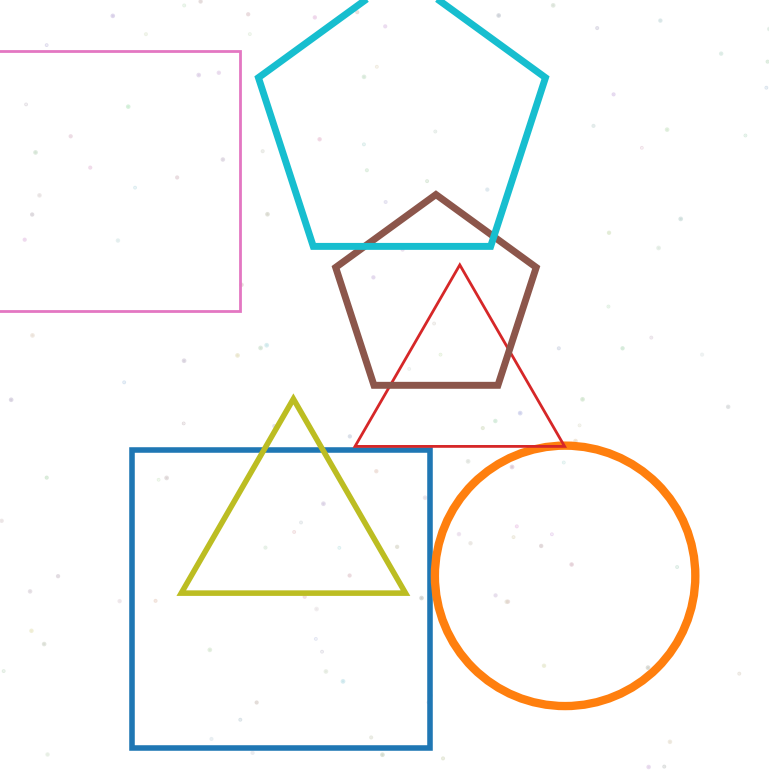[{"shape": "square", "thickness": 2, "radius": 0.97, "center": [0.365, 0.222]}, {"shape": "circle", "thickness": 3, "radius": 0.85, "center": [0.734, 0.252]}, {"shape": "triangle", "thickness": 1, "radius": 0.79, "center": [0.597, 0.499]}, {"shape": "pentagon", "thickness": 2.5, "radius": 0.68, "center": [0.566, 0.61]}, {"shape": "square", "thickness": 1, "radius": 0.84, "center": [0.144, 0.765]}, {"shape": "triangle", "thickness": 2, "radius": 0.84, "center": [0.381, 0.314]}, {"shape": "pentagon", "thickness": 2.5, "radius": 0.98, "center": [0.522, 0.839]}]